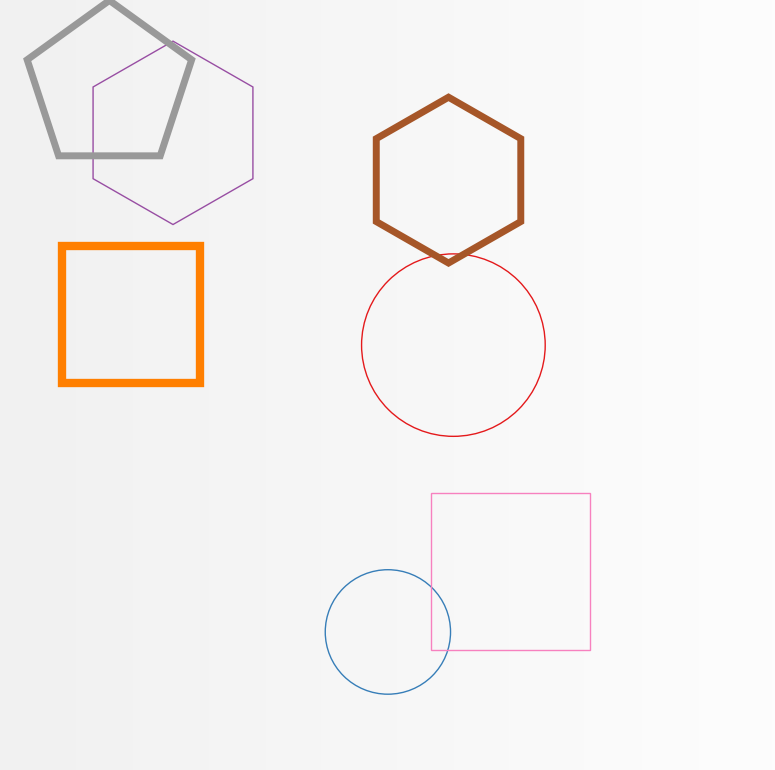[{"shape": "circle", "thickness": 0.5, "radius": 0.59, "center": [0.585, 0.552]}, {"shape": "circle", "thickness": 0.5, "radius": 0.4, "center": [0.501, 0.179]}, {"shape": "hexagon", "thickness": 0.5, "radius": 0.6, "center": [0.223, 0.827]}, {"shape": "square", "thickness": 3, "radius": 0.44, "center": [0.169, 0.591]}, {"shape": "hexagon", "thickness": 2.5, "radius": 0.54, "center": [0.579, 0.766]}, {"shape": "square", "thickness": 0.5, "radius": 0.51, "center": [0.659, 0.258]}, {"shape": "pentagon", "thickness": 2.5, "radius": 0.56, "center": [0.141, 0.888]}]